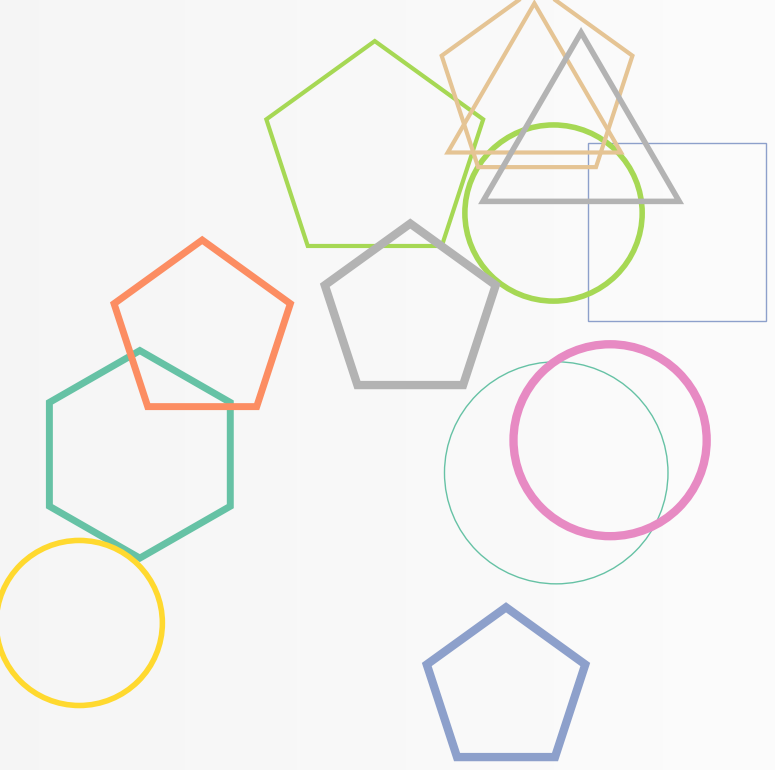[{"shape": "hexagon", "thickness": 2.5, "radius": 0.67, "center": [0.18, 0.41]}, {"shape": "circle", "thickness": 0.5, "radius": 0.72, "center": [0.718, 0.386]}, {"shape": "pentagon", "thickness": 2.5, "radius": 0.6, "center": [0.261, 0.569]}, {"shape": "pentagon", "thickness": 3, "radius": 0.54, "center": [0.653, 0.104]}, {"shape": "square", "thickness": 0.5, "radius": 0.58, "center": [0.873, 0.699]}, {"shape": "circle", "thickness": 3, "radius": 0.62, "center": [0.787, 0.428]}, {"shape": "circle", "thickness": 2, "radius": 0.57, "center": [0.714, 0.723]}, {"shape": "pentagon", "thickness": 1.5, "radius": 0.74, "center": [0.484, 0.8]}, {"shape": "circle", "thickness": 2, "radius": 0.54, "center": [0.102, 0.191]}, {"shape": "triangle", "thickness": 1.5, "radius": 0.65, "center": [0.69, 0.867]}, {"shape": "pentagon", "thickness": 1.5, "radius": 0.65, "center": [0.693, 0.888]}, {"shape": "pentagon", "thickness": 3, "radius": 0.58, "center": [0.529, 0.594]}, {"shape": "triangle", "thickness": 2, "radius": 0.73, "center": [0.75, 0.812]}]